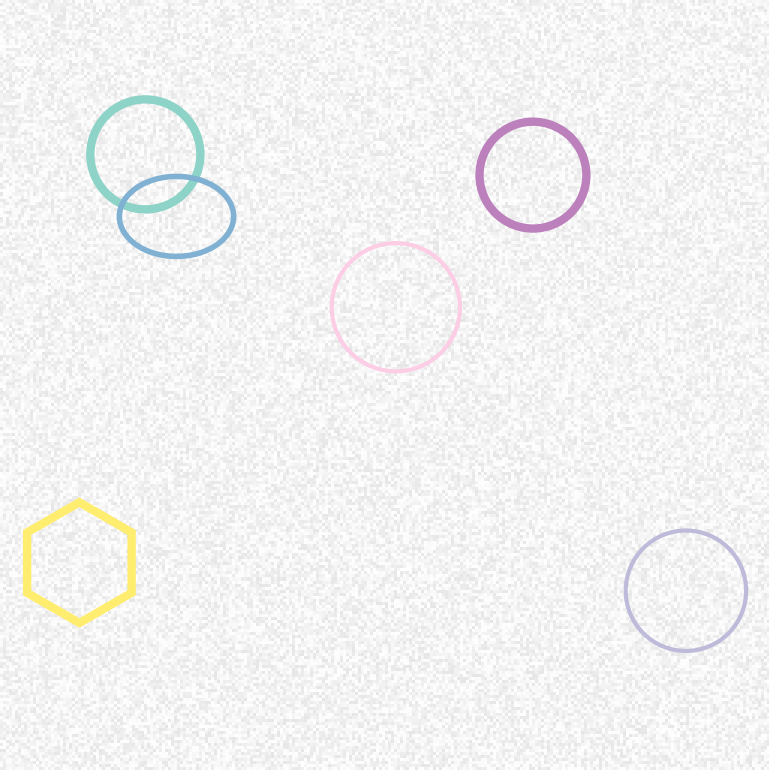[{"shape": "circle", "thickness": 3, "radius": 0.36, "center": [0.189, 0.799]}, {"shape": "circle", "thickness": 1.5, "radius": 0.39, "center": [0.891, 0.233]}, {"shape": "oval", "thickness": 2, "radius": 0.37, "center": [0.229, 0.719]}, {"shape": "circle", "thickness": 1.5, "radius": 0.42, "center": [0.514, 0.601]}, {"shape": "circle", "thickness": 3, "radius": 0.35, "center": [0.692, 0.773]}, {"shape": "hexagon", "thickness": 3, "radius": 0.39, "center": [0.103, 0.269]}]